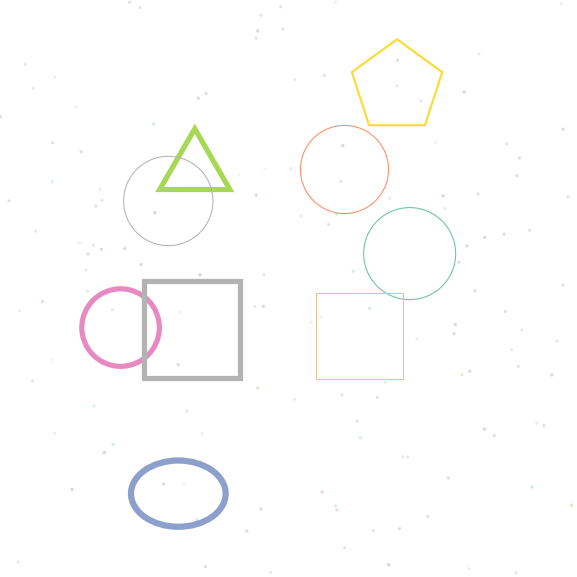[{"shape": "circle", "thickness": 0.5, "radius": 0.4, "center": [0.709, 0.56]}, {"shape": "circle", "thickness": 0.5, "radius": 0.38, "center": [0.597, 0.706]}, {"shape": "oval", "thickness": 3, "radius": 0.41, "center": [0.309, 0.144]}, {"shape": "circle", "thickness": 2.5, "radius": 0.34, "center": [0.209, 0.432]}, {"shape": "triangle", "thickness": 2.5, "radius": 0.35, "center": [0.337, 0.706]}, {"shape": "pentagon", "thickness": 1, "radius": 0.41, "center": [0.687, 0.849]}, {"shape": "square", "thickness": 0.5, "radius": 0.38, "center": [0.622, 0.417]}, {"shape": "square", "thickness": 2.5, "radius": 0.42, "center": [0.332, 0.429]}, {"shape": "circle", "thickness": 0.5, "radius": 0.39, "center": [0.291, 0.651]}]